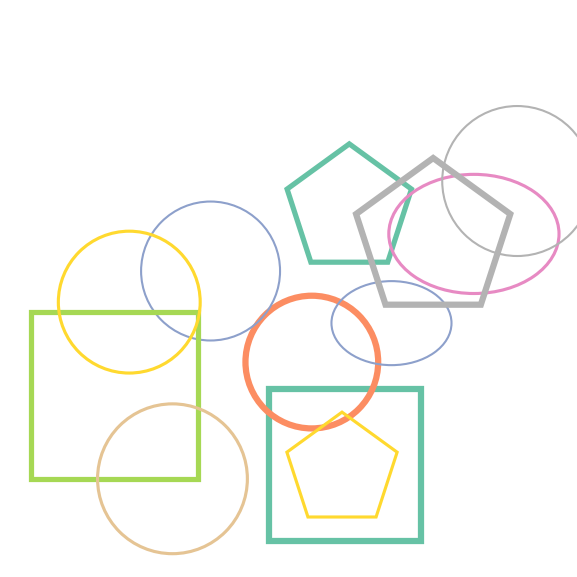[{"shape": "pentagon", "thickness": 2.5, "radius": 0.57, "center": [0.605, 0.637]}, {"shape": "square", "thickness": 3, "radius": 0.66, "center": [0.598, 0.194]}, {"shape": "circle", "thickness": 3, "radius": 0.57, "center": [0.54, 0.372]}, {"shape": "circle", "thickness": 1, "radius": 0.6, "center": [0.365, 0.53]}, {"shape": "oval", "thickness": 1, "radius": 0.52, "center": [0.678, 0.44]}, {"shape": "oval", "thickness": 1.5, "radius": 0.74, "center": [0.821, 0.594]}, {"shape": "square", "thickness": 2.5, "radius": 0.72, "center": [0.198, 0.314]}, {"shape": "pentagon", "thickness": 1.5, "radius": 0.5, "center": [0.592, 0.185]}, {"shape": "circle", "thickness": 1.5, "radius": 0.61, "center": [0.224, 0.476]}, {"shape": "circle", "thickness": 1.5, "radius": 0.65, "center": [0.299, 0.17]}, {"shape": "circle", "thickness": 1, "radius": 0.65, "center": [0.896, 0.686]}, {"shape": "pentagon", "thickness": 3, "radius": 0.7, "center": [0.75, 0.585]}]